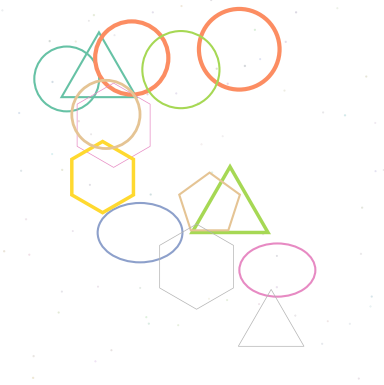[{"shape": "circle", "thickness": 1.5, "radius": 0.42, "center": [0.173, 0.795]}, {"shape": "triangle", "thickness": 1.5, "radius": 0.56, "center": [0.257, 0.804]}, {"shape": "circle", "thickness": 3, "radius": 0.48, "center": [0.342, 0.849]}, {"shape": "circle", "thickness": 3, "radius": 0.52, "center": [0.621, 0.872]}, {"shape": "oval", "thickness": 1.5, "radius": 0.55, "center": [0.364, 0.396]}, {"shape": "oval", "thickness": 1.5, "radius": 0.49, "center": [0.72, 0.299]}, {"shape": "hexagon", "thickness": 0.5, "radius": 0.55, "center": [0.295, 0.675]}, {"shape": "triangle", "thickness": 2.5, "radius": 0.57, "center": [0.597, 0.453]}, {"shape": "circle", "thickness": 1.5, "radius": 0.5, "center": [0.47, 0.819]}, {"shape": "hexagon", "thickness": 2.5, "radius": 0.46, "center": [0.267, 0.54]}, {"shape": "pentagon", "thickness": 1.5, "radius": 0.41, "center": [0.544, 0.469]}, {"shape": "circle", "thickness": 2, "radius": 0.44, "center": [0.275, 0.703]}, {"shape": "triangle", "thickness": 0.5, "radius": 0.49, "center": [0.704, 0.15]}, {"shape": "hexagon", "thickness": 0.5, "radius": 0.55, "center": [0.511, 0.307]}]